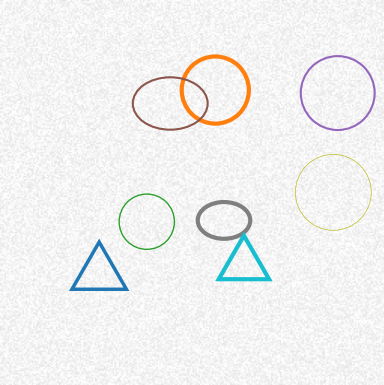[{"shape": "triangle", "thickness": 2.5, "radius": 0.41, "center": [0.258, 0.29]}, {"shape": "circle", "thickness": 3, "radius": 0.44, "center": [0.559, 0.766]}, {"shape": "circle", "thickness": 1, "radius": 0.36, "center": [0.381, 0.424]}, {"shape": "circle", "thickness": 1.5, "radius": 0.48, "center": [0.877, 0.758]}, {"shape": "oval", "thickness": 1.5, "radius": 0.49, "center": [0.442, 0.731]}, {"shape": "oval", "thickness": 3, "radius": 0.34, "center": [0.582, 0.427]}, {"shape": "circle", "thickness": 0.5, "radius": 0.49, "center": [0.866, 0.5]}, {"shape": "triangle", "thickness": 3, "radius": 0.38, "center": [0.634, 0.313]}]